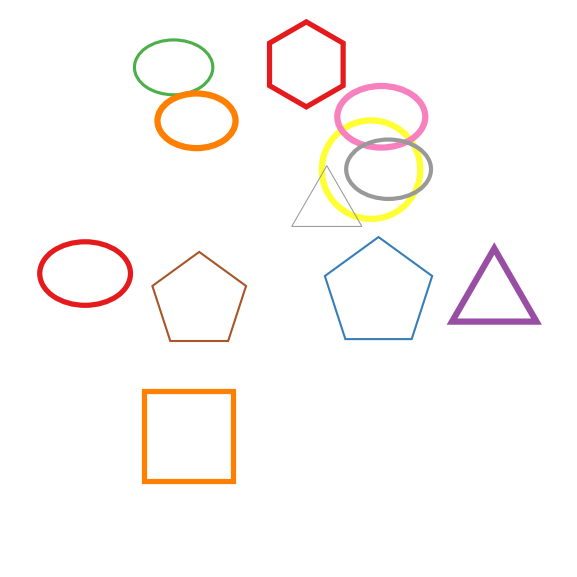[{"shape": "hexagon", "thickness": 2.5, "radius": 0.37, "center": [0.53, 0.888]}, {"shape": "oval", "thickness": 2.5, "radius": 0.39, "center": [0.147, 0.525]}, {"shape": "pentagon", "thickness": 1, "radius": 0.49, "center": [0.655, 0.491]}, {"shape": "oval", "thickness": 1.5, "radius": 0.34, "center": [0.301, 0.883]}, {"shape": "triangle", "thickness": 3, "radius": 0.42, "center": [0.856, 0.484]}, {"shape": "oval", "thickness": 3, "radius": 0.34, "center": [0.34, 0.79]}, {"shape": "square", "thickness": 2.5, "radius": 0.39, "center": [0.326, 0.244]}, {"shape": "circle", "thickness": 3, "radius": 0.43, "center": [0.642, 0.705]}, {"shape": "pentagon", "thickness": 1, "radius": 0.43, "center": [0.345, 0.478]}, {"shape": "oval", "thickness": 3, "radius": 0.38, "center": [0.66, 0.797]}, {"shape": "triangle", "thickness": 0.5, "radius": 0.35, "center": [0.566, 0.642]}, {"shape": "oval", "thickness": 2, "radius": 0.37, "center": [0.673, 0.706]}]